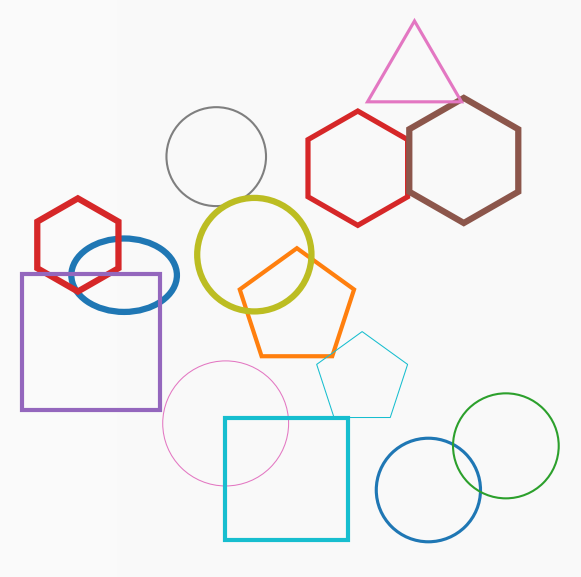[{"shape": "oval", "thickness": 3, "radius": 0.45, "center": [0.214, 0.523]}, {"shape": "circle", "thickness": 1.5, "radius": 0.45, "center": [0.737, 0.151]}, {"shape": "pentagon", "thickness": 2, "radius": 0.52, "center": [0.511, 0.466]}, {"shape": "circle", "thickness": 1, "radius": 0.45, "center": [0.87, 0.227]}, {"shape": "hexagon", "thickness": 2.5, "radius": 0.49, "center": [0.616, 0.708]}, {"shape": "hexagon", "thickness": 3, "radius": 0.4, "center": [0.134, 0.575]}, {"shape": "square", "thickness": 2, "radius": 0.59, "center": [0.157, 0.407]}, {"shape": "hexagon", "thickness": 3, "radius": 0.54, "center": [0.798, 0.721]}, {"shape": "circle", "thickness": 0.5, "radius": 0.54, "center": [0.388, 0.266]}, {"shape": "triangle", "thickness": 1.5, "radius": 0.47, "center": [0.713, 0.869]}, {"shape": "circle", "thickness": 1, "radius": 0.43, "center": [0.372, 0.728]}, {"shape": "circle", "thickness": 3, "radius": 0.49, "center": [0.438, 0.558]}, {"shape": "pentagon", "thickness": 0.5, "radius": 0.41, "center": [0.623, 0.343]}, {"shape": "square", "thickness": 2, "radius": 0.53, "center": [0.493, 0.17]}]